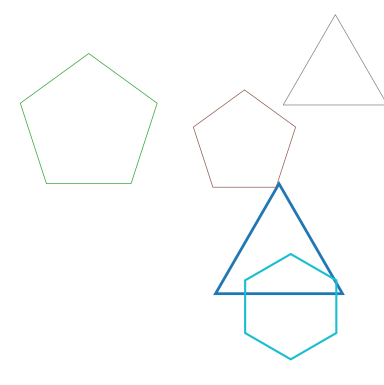[{"shape": "triangle", "thickness": 2, "radius": 0.95, "center": [0.725, 0.332]}, {"shape": "pentagon", "thickness": 0.5, "radius": 0.93, "center": [0.231, 0.674]}, {"shape": "pentagon", "thickness": 0.5, "radius": 0.7, "center": [0.635, 0.627]}, {"shape": "triangle", "thickness": 0.5, "radius": 0.78, "center": [0.871, 0.806]}, {"shape": "hexagon", "thickness": 1.5, "radius": 0.68, "center": [0.755, 0.203]}]